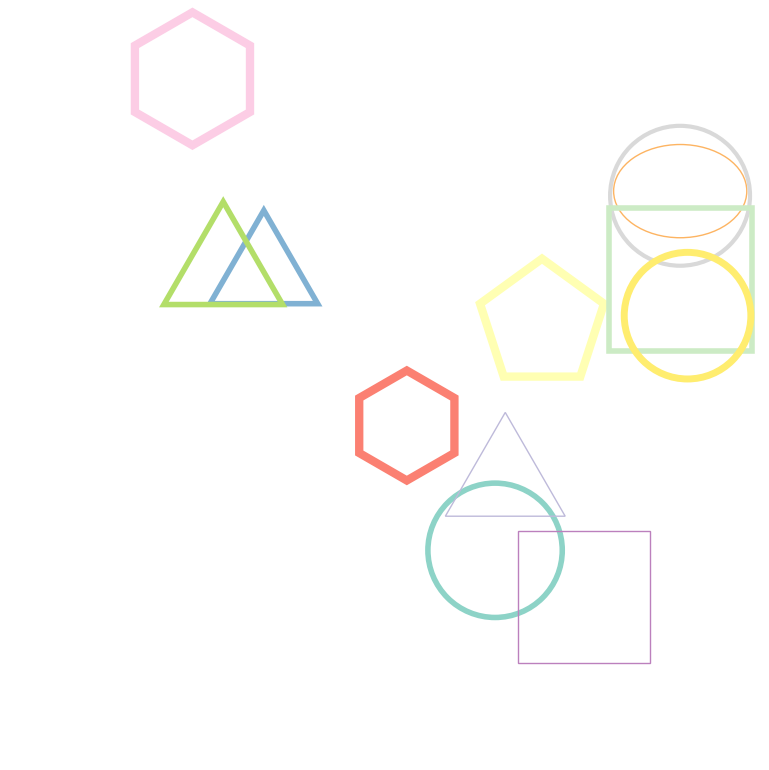[{"shape": "circle", "thickness": 2, "radius": 0.44, "center": [0.643, 0.285]}, {"shape": "pentagon", "thickness": 3, "radius": 0.42, "center": [0.704, 0.579]}, {"shape": "triangle", "thickness": 0.5, "radius": 0.45, "center": [0.656, 0.375]}, {"shape": "hexagon", "thickness": 3, "radius": 0.36, "center": [0.528, 0.447]}, {"shape": "triangle", "thickness": 2, "radius": 0.4, "center": [0.343, 0.646]}, {"shape": "oval", "thickness": 0.5, "radius": 0.43, "center": [0.883, 0.752]}, {"shape": "triangle", "thickness": 2, "radius": 0.45, "center": [0.29, 0.649]}, {"shape": "hexagon", "thickness": 3, "radius": 0.43, "center": [0.25, 0.898]}, {"shape": "circle", "thickness": 1.5, "radius": 0.45, "center": [0.883, 0.746]}, {"shape": "square", "thickness": 0.5, "radius": 0.43, "center": [0.759, 0.225]}, {"shape": "square", "thickness": 2, "radius": 0.46, "center": [0.884, 0.637]}, {"shape": "circle", "thickness": 2.5, "radius": 0.41, "center": [0.893, 0.59]}]